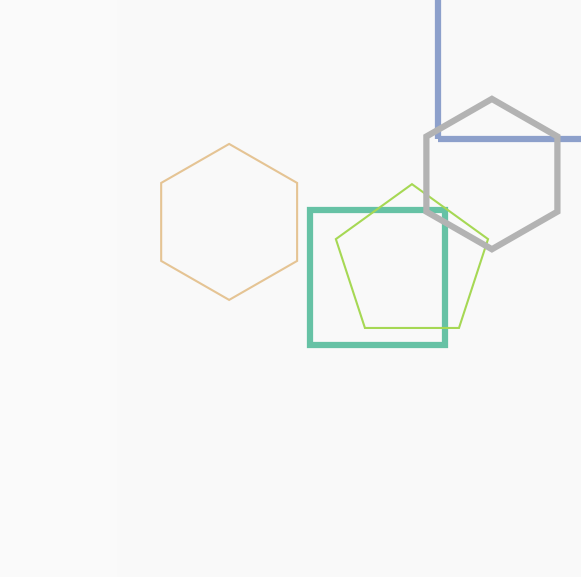[{"shape": "square", "thickness": 3, "radius": 0.58, "center": [0.649, 0.519]}, {"shape": "square", "thickness": 3, "radius": 0.69, "center": [0.891, 0.896]}, {"shape": "pentagon", "thickness": 1, "radius": 0.69, "center": [0.709, 0.543]}, {"shape": "hexagon", "thickness": 1, "radius": 0.68, "center": [0.394, 0.615]}, {"shape": "hexagon", "thickness": 3, "radius": 0.65, "center": [0.846, 0.698]}]